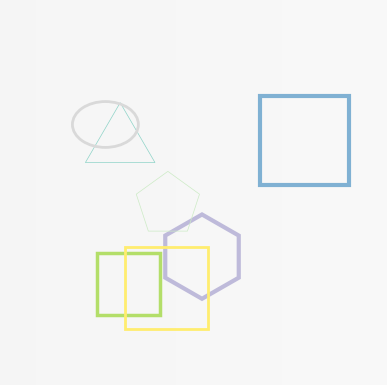[{"shape": "triangle", "thickness": 0.5, "radius": 0.52, "center": [0.31, 0.63]}, {"shape": "hexagon", "thickness": 3, "radius": 0.55, "center": [0.521, 0.333]}, {"shape": "square", "thickness": 3, "radius": 0.58, "center": [0.785, 0.635]}, {"shape": "square", "thickness": 2.5, "radius": 0.4, "center": [0.331, 0.262]}, {"shape": "oval", "thickness": 2, "radius": 0.43, "center": [0.272, 0.677]}, {"shape": "pentagon", "thickness": 0.5, "radius": 0.43, "center": [0.433, 0.469]}, {"shape": "square", "thickness": 2, "radius": 0.53, "center": [0.431, 0.253]}]